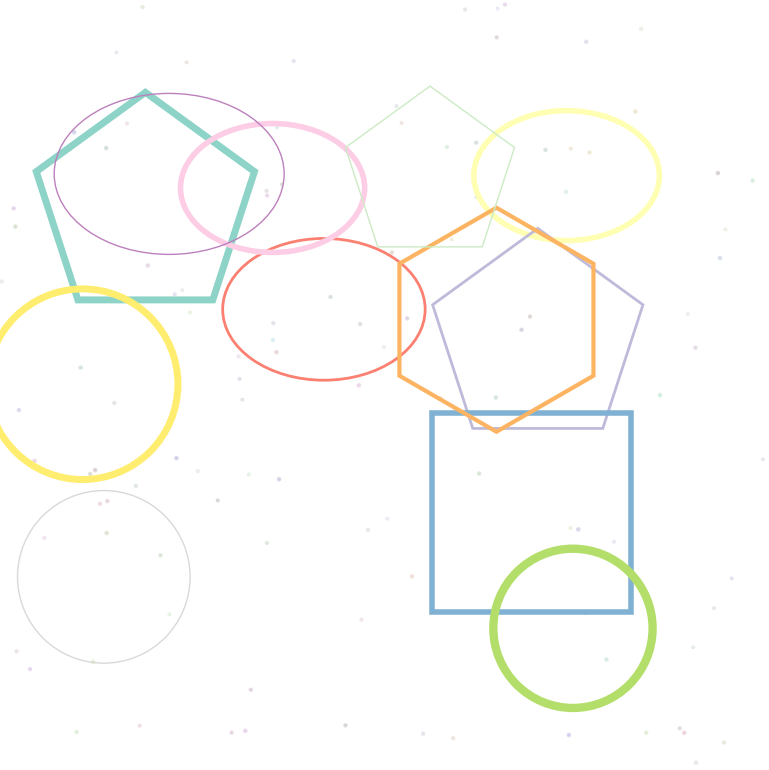[{"shape": "pentagon", "thickness": 2.5, "radius": 0.74, "center": [0.189, 0.731]}, {"shape": "oval", "thickness": 2, "radius": 0.6, "center": [0.736, 0.772]}, {"shape": "pentagon", "thickness": 1, "radius": 0.72, "center": [0.698, 0.56]}, {"shape": "oval", "thickness": 1, "radius": 0.66, "center": [0.421, 0.598]}, {"shape": "square", "thickness": 2, "radius": 0.65, "center": [0.69, 0.334]}, {"shape": "hexagon", "thickness": 1.5, "radius": 0.73, "center": [0.645, 0.585]}, {"shape": "circle", "thickness": 3, "radius": 0.52, "center": [0.744, 0.184]}, {"shape": "oval", "thickness": 2, "radius": 0.6, "center": [0.354, 0.756]}, {"shape": "circle", "thickness": 0.5, "radius": 0.56, "center": [0.135, 0.251]}, {"shape": "oval", "thickness": 0.5, "radius": 0.75, "center": [0.22, 0.774]}, {"shape": "pentagon", "thickness": 0.5, "radius": 0.58, "center": [0.558, 0.773]}, {"shape": "circle", "thickness": 2.5, "radius": 0.62, "center": [0.107, 0.501]}]